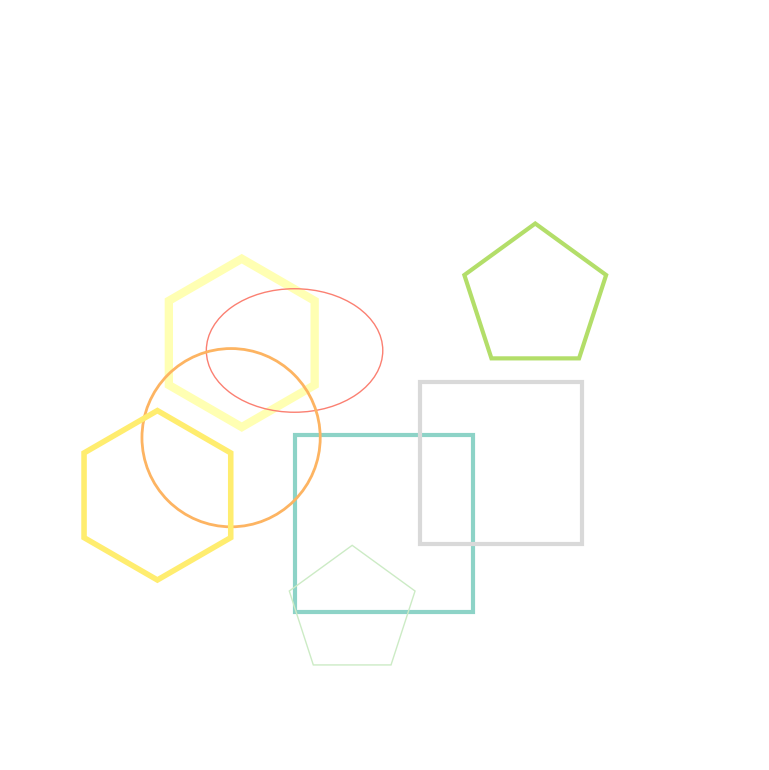[{"shape": "square", "thickness": 1.5, "radius": 0.58, "center": [0.498, 0.32]}, {"shape": "hexagon", "thickness": 3, "radius": 0.55, "center": [0.314, 0.555]}, {"shape": "oval", "thickness": 0.5, "radius": 0.57, "center": [0.383, 0.545]}, {"shape": "circle", "thickness": 1, "radius": 0.58, "center": [0.3, 0.432]}, {"shape": "pentagon", "thickness": 1.5, "radius": 0.48, "center": [0.695, 0.613]}, {"shape": "square", "thickness": 1.5, "radius": 0.53, "center": [0.651, 0.399]}, {"shape": "pentagon", "thickness": 0.5, "radius": 0.43, "center": [0.457, 0.206]}, {"shape": "hexagon", "thickness": 2, "radius": 0.55, "center": [0.204, 0.357]}]